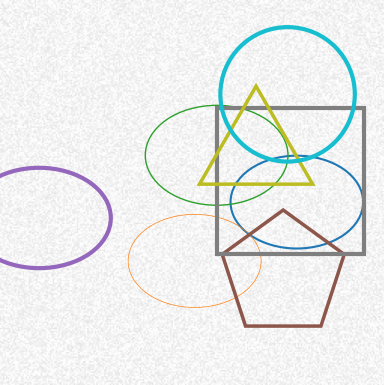[{"shape": "oval", "thickness": 1.5, "radius": 0.86, "center": [0.771, 0.475]}, {"shape": "oval", "thickness": 0.5, "radius": 0.86, "center": [0.506, 0.322]}, {"shape": "oval", "thickness": 1, "radius": 0.93, "center": [0.563, 0.597]}, {"shape": "oval", "thickness": 3, "radius": 0.93, "center": [0.102, 0.434]}, {"shape": "pentagon", "thickness": 2.5, "radius": 0.83, "center": [0.736, 0.288]}, {"shape": "square", "thickness": 3, "radius": 0.95, "center": [0.755, 0.53]}, {"shape": "triangle", "thickness": 2.5, "radius": 0.85, "center": [0.665, 0.606]}, {"shape": "circle", "thickness": 3, "radius": 0.87, "center": [0.747, 0.755]}]